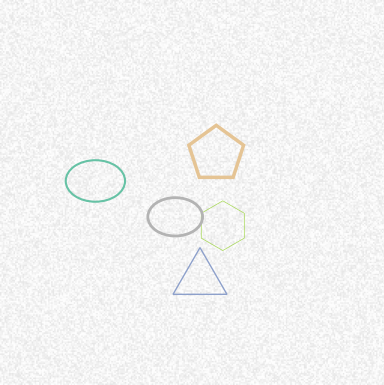[{"shape": "oval", "thickness": 1.5, "radius": 0.39, "center": [0.248, 0.53]}, {"shape": "triangle", "thickness": 1, "radius": 0.4, "center": [0.519, 0.276]}, {"shape": "hexagon", "thickness": 0.5, "radius": 0.32, "center": [0.579, 0.414]}, {"shape": "pentagon", "thickness": 2.5, "radius": 0.37, "center": [0.562, 0.6]}, {"shape": "oval", "thickness": 2, "radius": 0.36, "center": [0.455, 0.437]}]